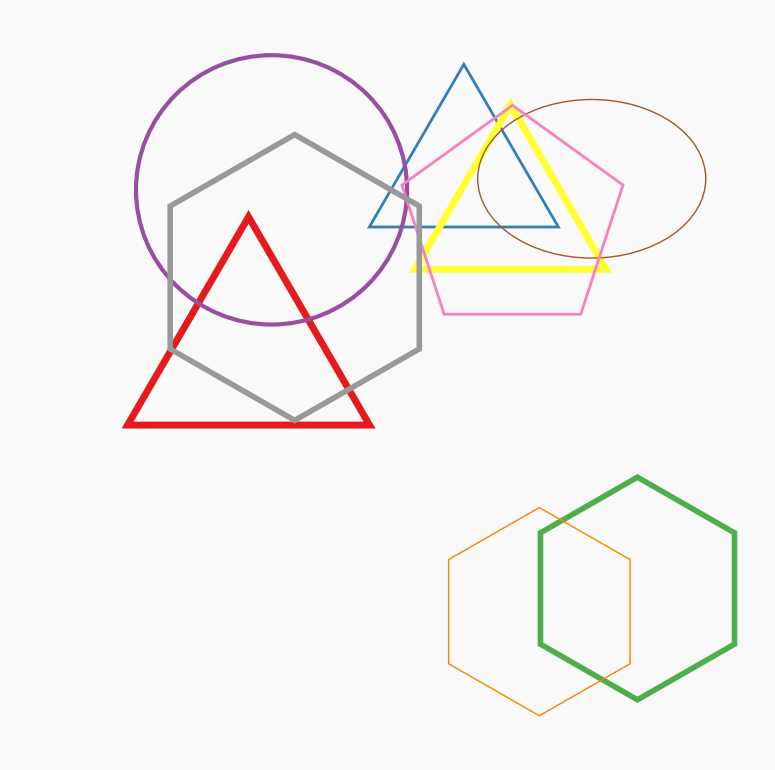[{"shape": "triangle", "thickness": 2.5, "radius": 0.9, "center": [0.321, 0.538]}, {"shape": "triangle", "thickness": 1, "radius": 0.7, "center": [0.599, 0.776]}, {"shape": "hexagon", "thickness": 2, "radius": 0.72, "center": [0.823, 0.236]}, {"shape": "circle", "thickness": 1.5, "radius": 0.87, "center": [0.35, 0.753]}, {"shape": "hexagon", "thickness": 0.5, "radius": 0.68, "center": [0.696, 0.206]}, {"shape": "triangle", "thickness": 2.5, "radius": 0.71, "center": [0.659, 0.721]}, {"shape": "oval", "thickness": 0.5, "radius": 0.74, "center": [0.764, 0.768]}, {"shape": "pentagon", "thickness": 1, "radius": 0.75, "center": [0.661, 0.713]}, {"shape": "hexagon", "thickness": 2, "radius": 0.93, "center": [0.38, 0.64]}]